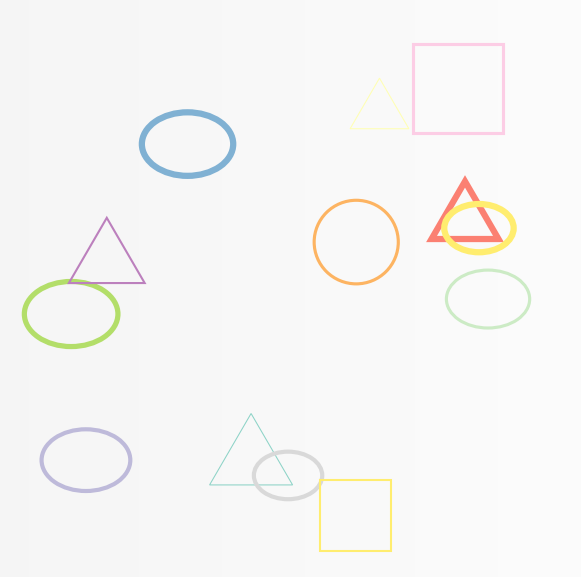[{"shape": "triangle", "thickness": 0.5, "radius": 0.41, "center": [0.432, 0.201]}, {"shape": "triangle", "thickness": 0.5, "radius": 0.29, "center": [0.653, 0.805]}, {"shape": "oval", "thickness": 2, "radius": 0.38, "center": [0.148, 0.202]}, {"shape": "triangle", "thickness": 3, "radius": 0.33, "center": [0.8, 0.619]}, {"shape": "oval", "thickness": 3, "radius": 0.39, "center": [0.323, 0.75]}, {"shape": "circle", "thickness": 1.5, "radius": 0.36, "center": [0.613, 0.58]}, {"shape": "oval", "thickness": 2.5, "radius": 0.4, "center": [0.122, 0.455]}, {"shape": "square", "thickness": 1.5, "radius": 0.39, "center": [0.789, 0.846]}, {"shape": "oval", "thickness": 2, "radius": 0.29, "center": [0.496, 0.176]}, {"shape": "triangle", "thickness": 1, "radius": 0.38, "center": [0.184, 0.547]}, {"shape": "oval", "thickness": 1.5, "radius": 0.36, "center": [0.84, 0.481]}, {"shape": "square", "thickness": 1, "radius": 0.31, "center": [0.611, 0.106]}, {"shape": "oval", "thickness": 3, "radius": 0.3, "center": [0.824, 0.604]}]